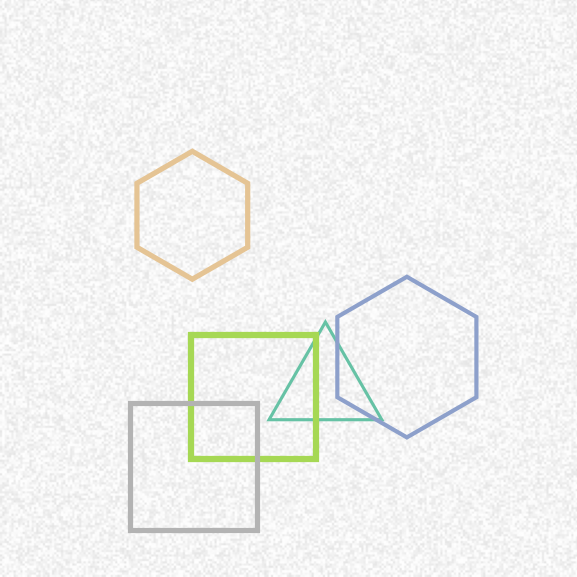[{"shape": "triangle", "thickness": 1.5, "radius": 0.56, "center": [0.564, 0.329]}, {"shape": "hexagon", "thickness": 2, "radius": 0.7, "center": [0.705, 0.381]}, {"shape": "square", "thickness": 3, "radius": 0.54, "center": [0.44, 0.312]}, {"shape": "hexagon", "thickness": 2.5, "radius": 0.55, "center": [0.333, 0.626]}, {"shape": "square", "thickness": 2.5, "radius": 0.55, "center": [0.335, 0.191]}]